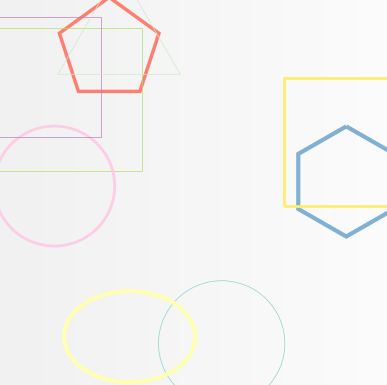[{"shape": "circle", "thickness": 0.5, "radius": 0.82, "center": [0.572, 0.108]}, {"shape": "oval", "thickness": 3, "radius": 0.84, "center": [0.334, 0.125]}, {"shape": "pentagon", "thickness": 2.5, "radius": 0.68, "center": [0.282, 0.872]}, {"shape": "hexagon", "thickness": 3, "radius": 0.72, "center": [0.894, 0.529]}, {"shape": "square", "thickness": 0.5, "radius": 0.92, "center": [0.182, 0.742]}, {"shape": "circle", "thickness": 2, "radius": 0.78, "center": [0.14, 0.517]}, {"shape": "square", "thickness": 0.5, "radius": 0.78, "center": [0.104, 0.8]}, {"shape": "triangle", "thickness": 0.5, "radius": 0.91, "center": [0.307, 0.898]}, {"shape": "square", "thickness": 2, "radius": 0.83, "center": [0.898, 0.632]}]